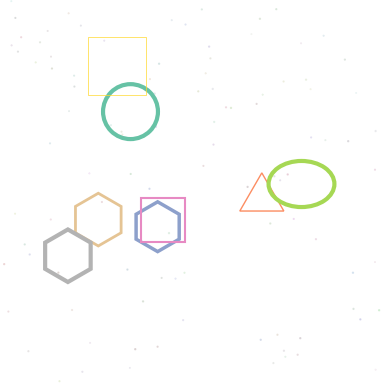[{"shape": "circle", "thickness": 3, "radius": 0.36, "center": [0.339, 0.71]}, {"shape": "triangle", "thickness": 1, "radius": 0.33, "center": [0.68, 0.485]}, {"shape": "hexagon", "thickness": 2.5, "radius": 0.32, "center": [0.409, 0.411]}, {"shape": "square", "thickness": 1.5, "radius": 0.29, "center": [0.423, 0.43]}, {"shape": "oval", "thickness": 3, "radius": 0.43, "center": [0.783, 0.522]}, {"shape": "square", "thickness": 0.5, "radius": 0.37, "center": [0.304, 0.828]}, {"shape": "hexagon", "thickness": 2, "radius": 0.34, "center": [0.255, 0.43]}, {"shape": "hexagon", "thickness": 3, "radius": 0.34, "center": [0.176, 0.336]}]